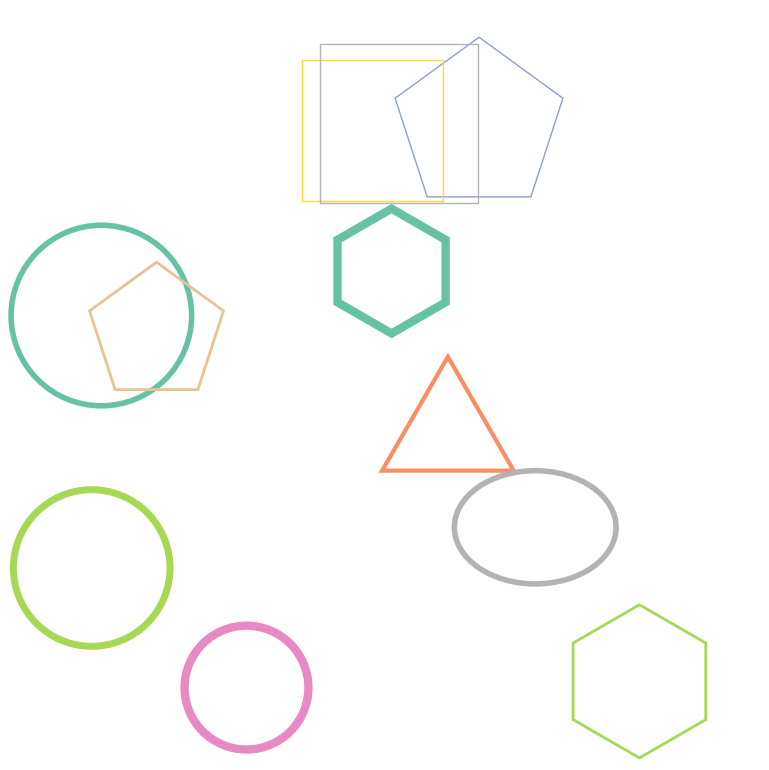[{"shape": "hexagon", "thickness": 3, "radius": 0.41, "center": [0.509, 0.648]}, {"shape": "circle", "thickness": 2, "radius": 0.59, "center": [0.132, 0.59]}, {"shape": "triangle", "thickness": 1.5, "radius": 0.49, "center": [0.582, 0.438]}, {"shape": "pentagon", "thickness": 0.5, "radius": 0.57, "center": [0.622, 0.837]}, {"shape": "circle", "thickness": 3, "radius": 0.4, "center": [0.32, 0.107]}, {"shape": "hexagon", "thickness": 1, "radius": 0.5, "center": [0.83, 0.115]}, {"shape": "circle", "thickness": 2.5, "radius": 0.51, "center": [0.119, 0.262]}, {"shape": "square", "thickness": 0.5, "radius": 0.46, "center": [0.483, 0.83]}, {"shape": "pentagon", "thickness": 1, "radius": 0.46, "center": [0.203, 0.568]}, {"shape": "oval", "thickness": 2, "radius": 0.53, "center": [0.695, 0.315]}, {"shape": "square", "thickness": 0.5, "radius": 0.51, "center": [0.518, 0.84]}]